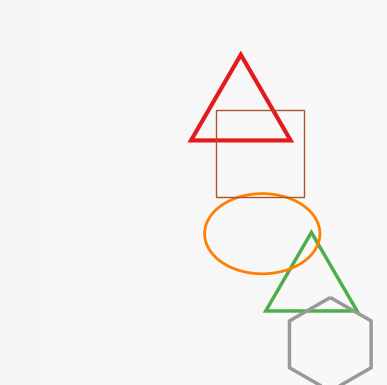[{"shape": "triangle", "thickness": 3, "radius": 0.74, "center": [0.621, 0.709]}, {"shape": "triangle", "thickness": 2.5, "radius": 0.68, "center": [0.804, 0.26]}, {"shape": "oval", "thickness": 2, "radius": 0.74, "center": [0.677, 0.393]}, {"shape": "square", "thickness": 1, "radius": 0.57, "center": [0.671, 0.601]}, {"shape": "hexagon", "thickness": 2.5, "radius": 0.61, "center": [0.852, 0.106]}]